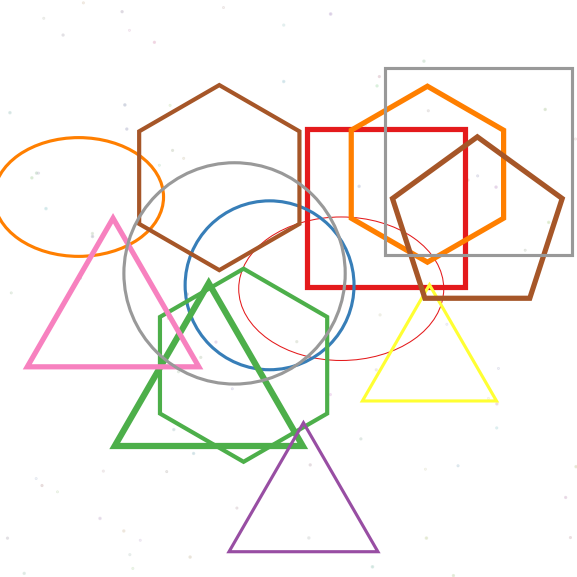[{"shape": "oval", "thickness": 0.5, "radius": 0.89, "center": [0.591, 0.499]}, {"shape": "square", "thickness": 2.5, "radius": 0.69, "center": [0.669, 0.639]}, {"shape": "circle", "thickness": 1.5, "radius": 0.73, "center": [0.467, 0.505]}, {"shape": "hexagon", "thickness": 2, "radius": 0.84, "center": [0.422, 0.367]}, {"shape": "triangle", "thickness": 3, "radius": 0.94, "center": [0.361, 0.321]}, {"shape": "triangle", "thickness": 1.5, "radius": 0.74, "center": [0.525, 0.118]}, {"shape": "hexagon", "thickness": 2.5, "radius": 0.76, "center": [0.74, 0.697]}, {"shape": "oval", "thickness": 1.5, "radius": 0.73, "center": [0.136, 0.658]}, {"shape": "triangle", "thickness": 1.5, "radius": 0.67, "center": [0.744, 0.372]}, {"shape": "hexagon", "thickness": 2, "radius": 0.8, "center": [0.38, 0.692]}, {"shape": "pentagon", "thickness": 2.5, "radius": 0.77, "center": [0.827, 0.608]}, {"shape": "triangle", "thickness": 2.5, "radius": 0.86, "center": [0.196, 0.45]}, {"shape": "circle", "thickness": 1.5, "radius": 0.96, "center": [0.406, 0.526]}, {"shape": "square", "thickness": 1.5, "radius": 0.81, "center": [0.829, 0.72]}]